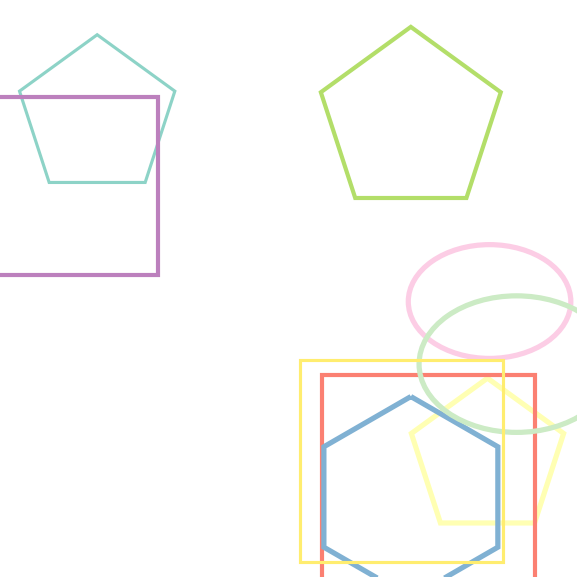[{"shape": "pentagon", "thickness": 1.5, "radius": 0.71, "center": [0.168, 0.798]}, {"shape": "pentagon", "thickness": 2.5, "radius": 0.69, "center": [0.844, 0.206]}, {"shape": "square", "thickness": 2, "radius": 0.92, "center": [0.742, 0.164]}, {"shape": "hexagon", "thickness": 2.5, "radius": 0.87, "center": [0.711, 0.139]}, {"shape": "pentagon", "thickness": 2, "radius": 0.82, "center": [0.711, 0.789]}, {"shape": "oval", "thickness": 2.5, "radius": 0.7, "center": [0.848, 0.477]}, {"shape": "square", "thickness": 2, "radius": 0.77, "center": [0.118, 0.677]}, {"shape": "oval", "thickness": 2.5, "radius": 0.84, "center": [0.895, 0.369]}, {"shape": "square", "thickness": 1.5, "radius": 0.88, "center": [0.695, 0.201]}]